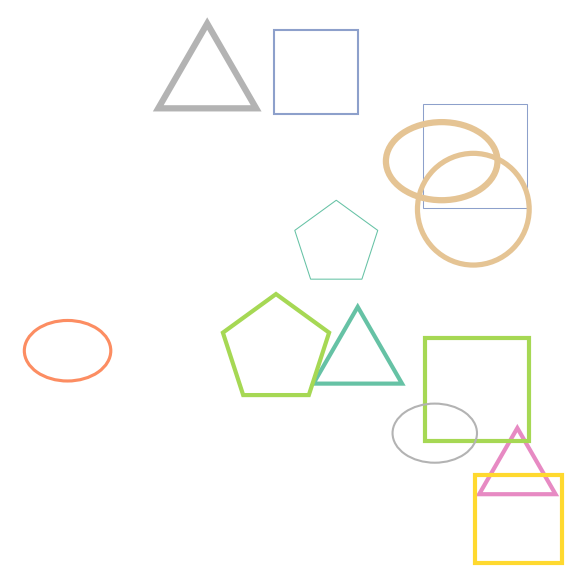[{"shape": "triangle", "thickness": 2, "radius": 0.44, "center": [0.619, 0.379]}, {"shape": "pentagon", "thickness": 0.5, "radius": 0.38, "center": [0.582, 0.577]}, {"shape": "oval", "thickness": 1.5, "radius": 0.37, "center": [0.117, 0.392]}, {"shape": "square", "thickness": 0.5, "radius": 0.45, "center": [0.822, 0.73]}, {"shape": "square", "thickness": 1, "radius": 0.36, "center": [0.547, 0.874]}, {"shape": "triangle", "thickness": 2, "radius": 0.38, "center": [0.896, 0.182]}, {"shape": "pentagon", "thickness": 2, "radius": 0.48, "center": [0.478, 0.393]}, {"shape": "square", "thickness": 2, "radius": 0.45, "center": [0.826, 0.324]}, {"shape": "square", "thickness": 2, "radius": 0.38, "center": [0.898, 0.101]}, {"shape": "circle", "thickness": 2.5, "radius": 0.48, "center": [0.82, 0.637]}, {"shape": "oval", "thickness": 3, "radius": 0.48, "center": [0.765, 0.72]}, {"shape": "oval", "thickness": 1, "radius": 0.37, "center": [0.753, 0.249]}, {"shape": "triangle", "thickness": 3, "radius": 0.49, "center": [0.359, 0.86]}]